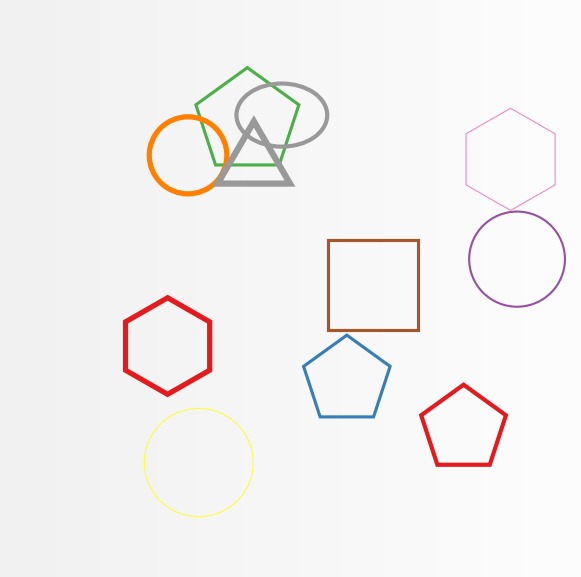[{"shape": "pentagon", "thickness": 2, "radius": 0.38, "center": [0.798, 0.256]}, {"shape": "hexagon", "thickness": 2.5, "radius": 0.42, "center": [0.288, 0.4]}, {"shape": "pentagon", "thickness": 1.5, "radius": 0.39, "center": [0.597, 0.341]}, {"shape": "pentagon", "thickness": 1.5, "radius": 0.47, "center": [0.426, 0.789]}, {"shape": "circle", "thickness": 1, "radius": 0.41, "center": [0.89, 0.55]}, {"shape": "circle", "thickness": 2.5, "radius": 0.33, "center": [0.324, 0.73]}, {"shape": "circle", "thickness": 0.5, "radius": 0.47, "center": [0.342, 0.198]}, {"shape": "square", "thickness": 1.5, "radius": 0.39, "center": [0.642, 0.506]}, {"shape": "hexagon", "thickness": 0.5, "radius": 0.44, "center": [0.878, 0.723]}, {"shape": "oval", "thickness": 2, "radius": 0.39, "center": [0.485, 0.8]}, {"shape": "triangle", "thickness": 3, "radius": 0.36, "center": [0.437, 0.717]}]